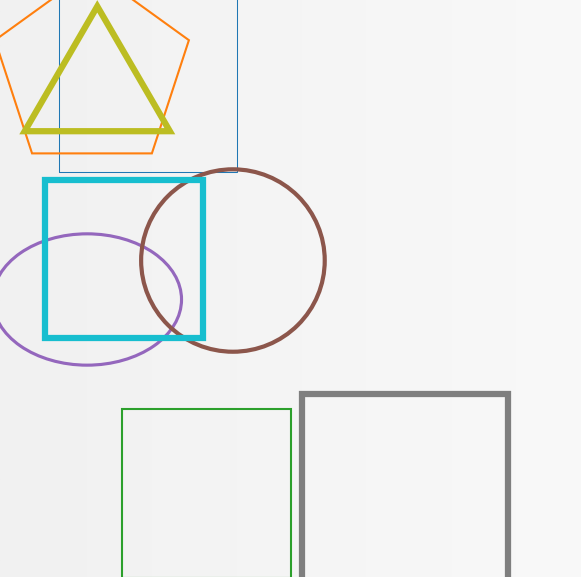[{"shape": "square", "thickness": 0.5, "radius": 0.77, "center": [0.255, 0.855]}, {"shape": "pentagon", "thickness": 1, "radius": 0.88, "center": [0.158, 0.875]}, {"shape": "square", "thickness": 1, "radius": 0.73, "center": [0.355, 0.145]}, {"shape": "oval", "thickness": 1.5, "radius": 0.81, "center": [0.15, 0.481]}, {"shape": "circle", "thickness": 2, "radius": 0.79, "center": [0.401, 0.548]}, {"shape": "square", "thickness": 3, "radius": 0.88, "center": [0.696, 0.14]}, {"shape": "triangle", "thickness": 3, "radius": 0.72, "center": [0.167, 0.844]}, {"shape": "square", "thickness": 3, "radius": 0.68, "center": [0.214, 0.551]}]